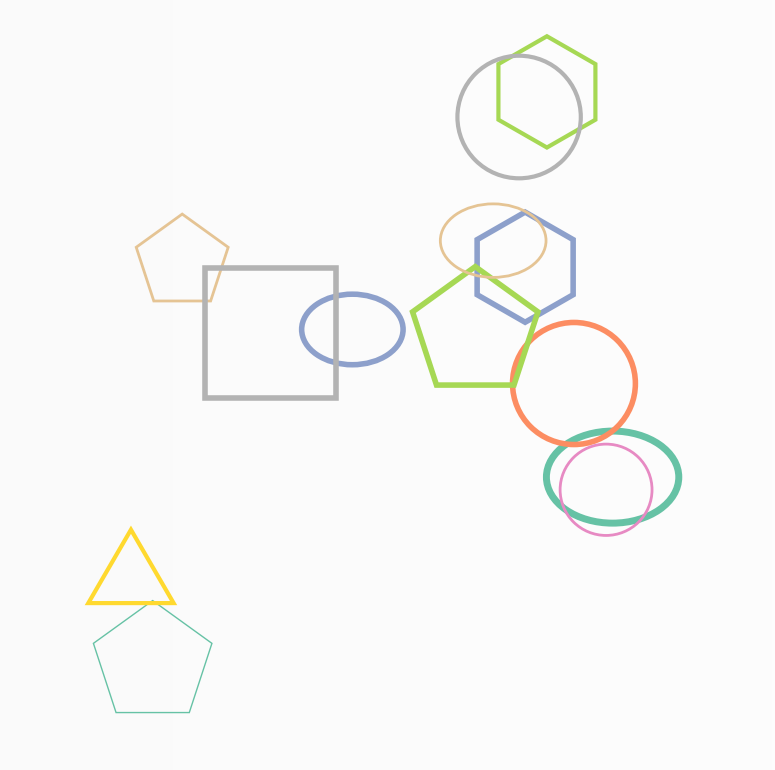[{"shape": "oval", "thickness": 2.5, "radius": 0.43, "center": [0.79, 0.38]}, {"shape": "pentagon", "thickness": 0.5, "radius": 0.4, "center": [0.197, 0.14]}, {"shape": "circle", "thickness": 2, "radius": 0.4, "center": [0.741, 0.502]}, {"shape": "oval", "thickness": 2, "radius": 0.33, "center": [0.455, 0.572]}, {"shape": "hexagon", "thickness": 2, "radius": 0.36, "center": [0.678, 0.653]}, {"shape": "circle", "thickness": 1, "radius": 0.3, "center": [0.782, 0.364]}, {"shape": "hexagon", "thickness": 1.5, "radius": 0.36, "center": [0.706, 0.881]}, {"shape": "pentagon", "thickness": 2, "radius": 0.43, "center": [0.613, 0.569]}, {"shape": "triangle", "thickness": 1.5, "radius": 0.32, "center": [0.169, 0.249]}, {"shape": "pentagon", "thickness": 1, "radius": 0.31, "center": [0.235, 0.66]}, {"shape": "oval", "thickness": 1, "radius": 0.34, "center": [0.636, 0.687]}, {"shape": "square", "thickness": 2, "radius": 0.42, "center": [0.349, 0.568]}, {"shape": "circle", "thickness": 1.5, "radius": 0.4, "center": [0.67, 0.848]}]